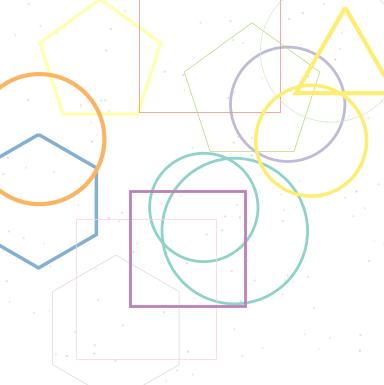[{"shape": "circle", "thickness": 2, "radius": 0.7, "center": [0.529, 0.461]}, {"shape": "circle", "thickness": 2, "radius": 0.95, "center": [0.61, 0.4]}, {"shape": "pentagon", "thickness": 2.5, "radius": 0.82, "center": [0.261, 0.837]}, {"shape": "circle", "thickness": 2, "radius": 0.74, "center": [0.747, 0.729]}, {"shape": "square", "thickness": 0.5, "radius": 0.92, "center": [0.544, 0.893]}, {"shape": "hexagon", "thickness": 2.5, "radius": 0.87, "center": [0.1, 0.477]}, {"shape": "circle", "thickness": 3, "radius": 0.84, "center": [0.102, 0.639]}, {"shape": "pentagon", "thickness": 0.5, "radius": 0.93, "center": [0.655, 0.756]}, {"shape": "square", "thickness": 0.5, "radius": 0.91, "center": [0.38, 0.25]}, {"shape": "hexagon", "thickness": 0.5, "radius": 0.95, "center": [0.301, 0.148]}, {"shape": "square", "thickness": 2, "radius": 0.75, "center": [0.487, 0.354]}, {"shape": "circle", "thickness": 0.5, "radius": 0.92, "center": [0.861, 0.867]}, {"shape": "circle", "thickness": 2.5, "radius": 0.72, "center": [0.808, 0.635]}, {"shape": "triangle", "thickness": 3, "radius": 0.74, "center": [0.897, 0.832]}]